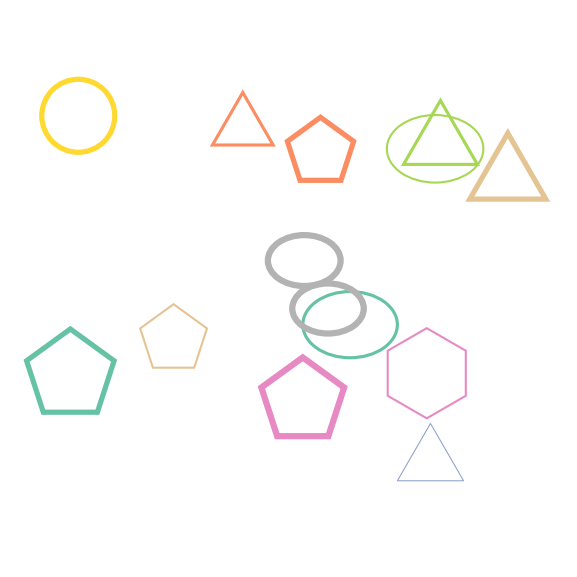[{"shape": "pentagon", "thickness": 2.5, "radius": 0.4, "center": [0.122, 0.35]}, {"shape": "oval", "thickness": 1.5, "radius": 0.41, "center": [0.606, 0.437]}, {"shape": "pentagon", "thickness": 2.5, "radius": 0.3, "center": [0.555, 0.736]}, {"shape": "triangle", "thickness": 1.5, "radius": 0.3, "center": [0.42, 0.778]}, {"shape": "triangle", "thickness": 0.5, "radius": 0.33, "center": [0.745, 0.2]}, {"shape": "pentagon", "thickness": 3, "radius": 0.38, "center": [0.524, 0.305]}, {"shape": "hexagon", "thickness": 1, "radius": 0.39, "center": [0.739, 0.353]}, {"shape": "triangle", "thickness": 1.5, "radius": 0.37, "center": [0.763, 0.751]}, {"shape": "oval", "thickness": 1, "radius": 0.42, "center": [0.753, 0.741]}, {"shape": "circle", "thickness": 2.5, "radius": 0.32, "center": [0.136, 0.799]}, {"shape": "triangle", "thickness": 2.5, "radius": 0.38, "center": [0.879, 0.692]}, {"shape": "pentagon", "thickness": 1, "radius": 0.3, "center": [0.301, 0.412]}, {"shape": "oval", "thickness": 3, "radius": 0.31, "center": [0.568, 0.465]}, {"shape": "oval", "thickness": 3, "radius": 0.31, "center": [0.527, 0.548]}]